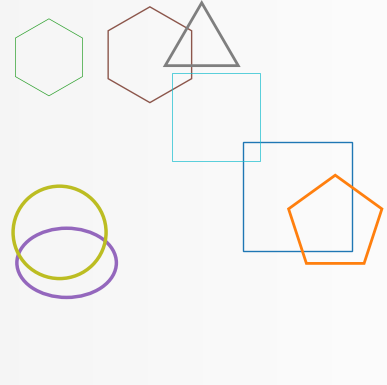[{"shape": "square", "thickness": 1, "radius": 0.71, "center": [0.768, 0.49]}, {"shape": "pentagon", "thickness": 2, "radius": 0.63, "center": [0.865, 0.418]}, {"shape": "hexagon", "thickness": 0.5, "radius": 0.5, "center": [0.126, 0.851]}, {"shape": "oval", "thickness": 2.5, "radius": 0.64, "center": [0.172, 0.317]}, {"shape": "hexagon", "thickness": 1, "radius": 0.62, "center": [0.387, 0.858]}, {"shape": "triangle", "thickness": 2, "radius": 0.54, "center": [0.521, 0.884]}, {"shape": "circle", "thickness": 2.5, "radius": 0.6, "center": [0.154, 0.396]}, {"shape": "square", "thickness": 0.5, "radius": 0.57, "center": [0.556, 0.696]}]